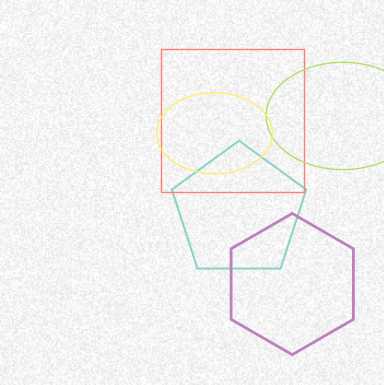[{"shape": "pentagon", "thickness": 1.5, "radius": 0.92, "center": [0.621, 0.451]}, {"shape": "square", "thickness": 1, "radius": 0.93, "center": [0.603, 0.687]}, {"shape": "oval", "thickness": 1, "radius": 1.0, "center": [0.891, 0.699]}, {"shape": "hexagon", "thickness": 2, "radius": 0.92, "center": [0.759, 0.262]}, {"shape": "oval", "thickness": 1, "radius": 0.75, "center": [0.557, 0.654]}]